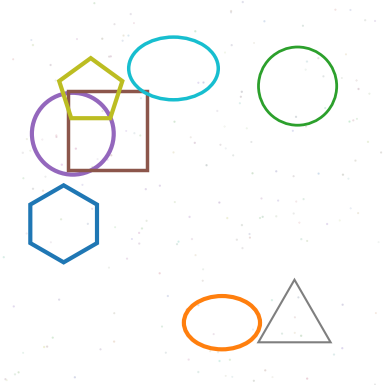[{"shape": "hexagon", "thickness": 3, "radius": 0.5, "center": [0.165, 0.419]}, {"shape": "oval", "thickness": 3, "radius": 0.49, "center": [0.576, 0.162]}, {"shape": "circle", "thickness": 2, "radius": 0.51, "center": [0.773, 0.776]}, {"shape": "circle", "thickness": 3, "radius": 0.53, "center": [0.189, 0.653]}, {"shape": "square", "thickness": 2.5, "radius": 0.51, "center": [0.28, 0.661]}, {"shape": "triangle", "thickness": 1.5, "radius": 0.54, "center": [0.765, 0.165]}, {"shape": "pentagon", "thickness": 3, "radius": 0.43, "center": [0.236, 0.763]}, {"shape": "oval", "thickness": 2.5, "radius": 0.58, "center": [0.451, 0.822]}]